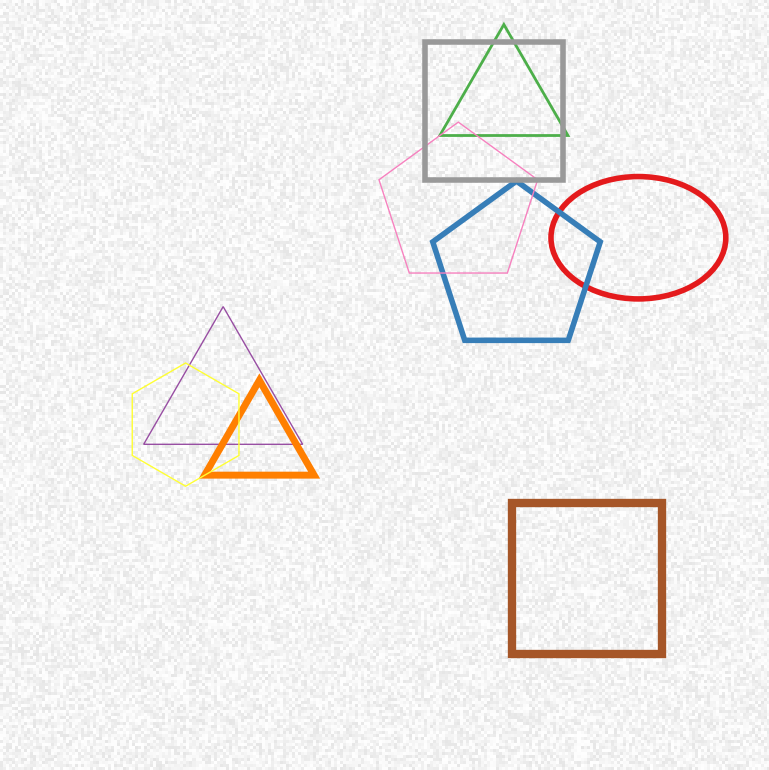[{"shape": "oval", "thickness": 2, "radius": 0.57, "center": [0.829, 0.691]}, {"shape": "pentagon", "thickness": 2, "radius": 0.57, "center": [0.671, 0.651]}, {"shape": "triangle", "thickness": 1, "radius": 0.48, "center": [0.654, 0.872]}, {"shape": "triangle", "thickness": 0.5, "radius": 0.6, "center": [0.29, 0.483]}, {"shape": "triangle", "thickness": 2.5, "radius": 0.41, "center": [0.337, 0.424]}, {"shape": "hexagon", "thickness": 0.5, "radius": 0.4, "center": [0.241, 0.449]}, {"shape": "square", "thickness": 3, "radius": 0.49, "center": [0.762, 0.249]}, {"shape": "pentagon", "thickness": 0.5, "radius": 0.54, "center": [0.595, 0.733]}, {"shape": "square", "thickness": 2, "radius": 0.45, "center": [0.641, 0.856]}]